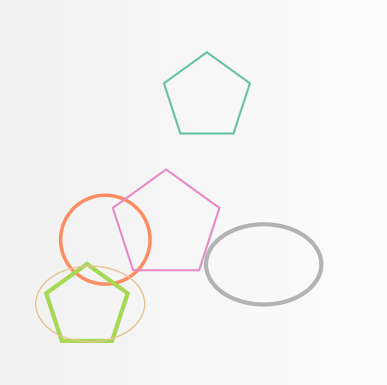[{"shape": "pentagon", "thickness": 1.5, "radius": 0.58, "center": [0.534, 0.748]}, {"shape": "circle", "thickness": 2.5, "radius": 0.58, "center": [0.272, 0.377]}, {"shape": "pentagon", "thickness": 1.5, "radius": 0.72, "center": [0.429, 0.415]}, {"shape": "pentagon", "thickness": 3, "radius": 0.55, "center": [0.224, 0.204]}, {"shape": "oval", "thickness": 1, "radius": 0.7, "center": [0.233, 0.211]}, {"shape": "oval", "thickness": 3, "radius": 0.74, "center": [0.681, 0.313]}]